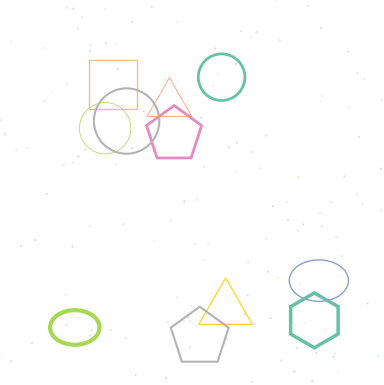[{"shape": "hexagon", "thickness": 2.5, "radius": 0.36, "center": [0.817, 0.168]}, {"shape": "circle", "thickness": 2, "radius": 0.3, "center": [0.576, 0.8]}, {"shape": "triangle", "thickness": 0.5, "radius": 0.34, "center": [0.44, 0.731]}, {"shape": "oval", "thickness": 1, "radius": 0.38, "center": [0.828, 0.271]}, {"shape": "pentagon", "thickness": 2, "radius": 0.38, "center": [0.452, 0.651]}, {"shape": "circle", "thickness": 0.5, "radius": 0.33, "center": [0.273, 0.667]}, {"shape": "oval", "thickness": 3, "radius": 0.32, "center": [0.194, 0.149]}, {"shape": "triangle", "thickness": 1, "radius": 0.4, "center": [0.586, 0.198]}, {"shape": "square", "thickness": 1, "radius": 0.32, "center": [0.294, 0.781]}, {"shape": "pentagon", "thickness": 1.5, "radius": 0.39, "center": [0.519, 0.124]}, {"shape": "circle", "thickness": 1.5, "radius": 0.42, "center": [0.329, 0.686]}]